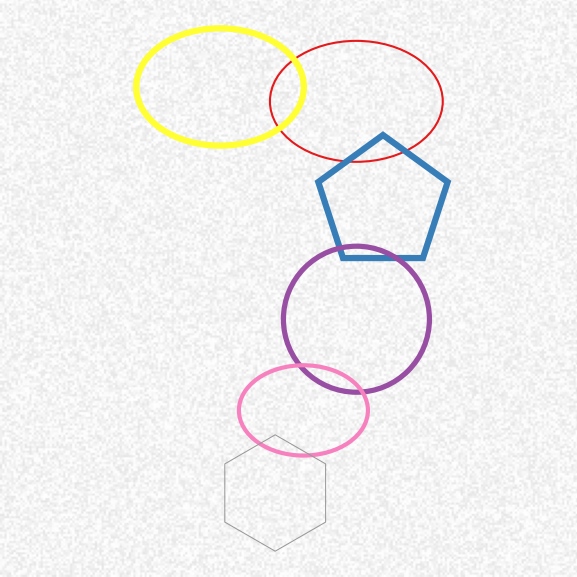[{"shape": "oval", "thickness": 1, "radius": 0.75, "center": [0.617, 0.824]}, {"shape": "pentagon", "thickness": 3, "radius": 0.59, "center": [0.663, 0.648]}, {"shape": "circle", "thickness": 2.5, "radius": 0.63, "center": [0.617, 0.446]}, {"shape": "oval", "thickness": 3, "radius": 0.73, "center": [0.381, 0.849]}, {"shape": "oval", "thickness": 2, "radius": 0.56, "center": [0.525, 0.288]}, {"shape": "hexagon", "thickness": 0.5, "radius": 0.5, "center": [0.477, 0.145]}]